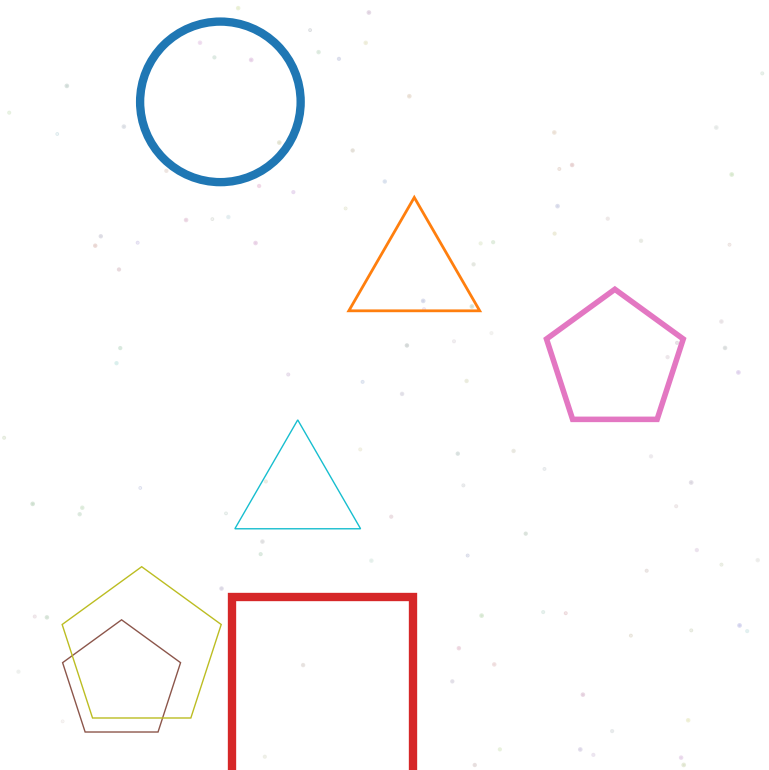[{"shape": "circle", "thickness": 3, "radius": 0.52, "center": [0.286, 0.868]}, {"shape": "triangle", "thickness": 1, "radius": 0.49, "center": [0.538, 0.645]}, {"shape": "square", "thickness": 3, "radius": 0.59, "center": [0.419, 0.107]}, {"shape": "pentagon", "thickness": 0.5, "radius": 0.4, "center": [0.158, 0.114]}, {"shape": "pentagon", "thickness": 2, "radius": 0.47, "center": [0.799, 0.531]}, {"shape": "pentagon", "thickness": 0.5, "radius": 0.54, "center": [0.184, 0.155]}, {"shape": "triangle", "thickness": 0.5, "radius": 0.47, "center": [0.387, 0.36]}]